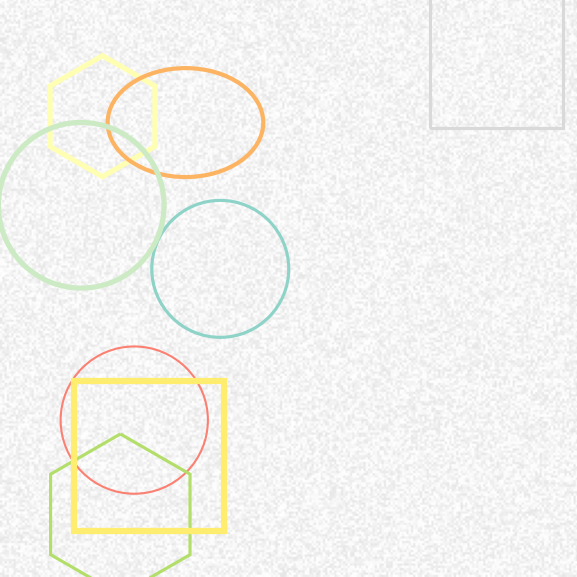[{"shape": "circle", "thickness": 1.5, "radius": 0.59, "center": [0.381, 0.534]}, {"shape": "hexagon", "thickness": 2.5, "radius": 0.52, "center": [0.177, 0.798]}, {"shape": "circle", "thickness": 1, "radius": 0.64, "center": [0.233, 0.272]}, {"shape": "oval", "thickness": 2, "radius": 0.67, "center": [0.321, 0.787]}, {"shape": "hexagon", "thickness": 1.5, "radius": 0.7, "center": [0.208, 0.108]}, {"shape": "square", "thickness": 1.5, "radius": 0.57, "center": [0.86, 0.893]}, {"shape": "circle", "thickness": 2.5, "radius": 0.72, "center": [0.141, 0.644]}, {"shape": "square", "thickness": 3, "radius": 0.65, "center": [0.258, 0.21]}]